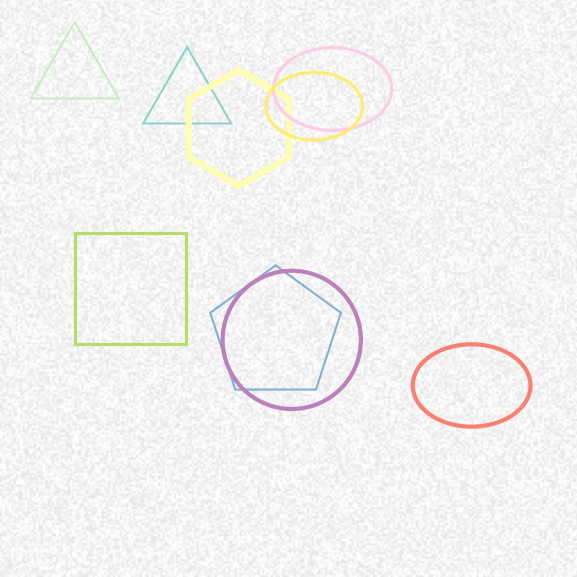[{"shape": "triangle", "thickness": 1, "radius": 0.44, "center": [0.324, 0.829]}, {"shape": "hexagon", "thickness": 3, "radius": 0.5, "center": [0.414, 0.777]}, {"shape": "oval", "thickness": 2, "radius": 0.51, "center": [0.817, 0.332]}, {"shape": "pentagon", "thickness": 1, "radius": 0.59, "center": [0.477, 0.421]}, {"shape": "square", "thickness": 1.5, "radius": 0.48, "center": [0.226, 0.499]}, {"shape": "oval", "thickness": 1.5, "radius": 0.51, "center": [0.576, 0.845]}, {"shape": "circle", "thickness": 2, "radius": 0.6, "center": [0.505, 0.411]}, {"shape": "triangle", "thickness": 1, "radius": 0.44, "center": [0.129, 0.873]}, {"shape": "oval", "thickness": 1.5, "radius": 0.42, "center": [0.544, 0.815]}]